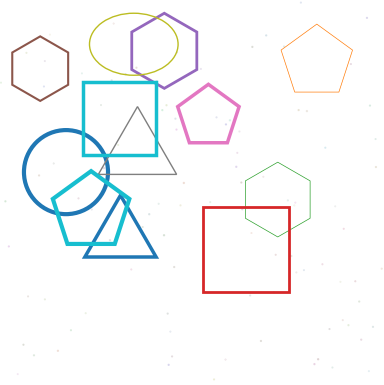[{"shape": "circle", "thickness": 3, "radius": 0.55, "center": [0.171, 0.553]}, {"shape": "triangle", "thickness": 2.5, "radius": 0.53, "center": [0.313, 0.386]}, {"shape": "pentagon", "thickness": 0.5, "radius": 0.49, "center": [0.823, 0.84]}, {"shape": "hexagon", "thickness": 0.5, "radius": 0.49, "center": [0.721, 0.482]}, {"shape": "square", "thickness": 2, "radius": 0.56, "center": [0.64, 0.352]}, {"shape": "hexagon", "thickness": 2, "radius": 0.49, "center": [0.427, 0.868]}, {"shape": "hexagon", "thickness": 1.5, "radius": 0.42, "center": [0.104, 0.822]}, {"shape": "pentagon", "thickness": 2.5, "radius": 0.42, "center": [0.541, 0.697]}, {"shape": "triangle", "thickness": 1, "radius": 0.59, "center": [0.357, 0.606]}, {"shape": "oval", "thickness": 1, "radius": 0.58, "center": [0.348, 0.885]}, {"shape": "square", "thickness": 2.5, "radius": 0.48, "center": [0.311, 0.691]}, {"shape": "pentagon", "thickness": 3, "radius": 0.52, "center": [0.237, 0.451]}]